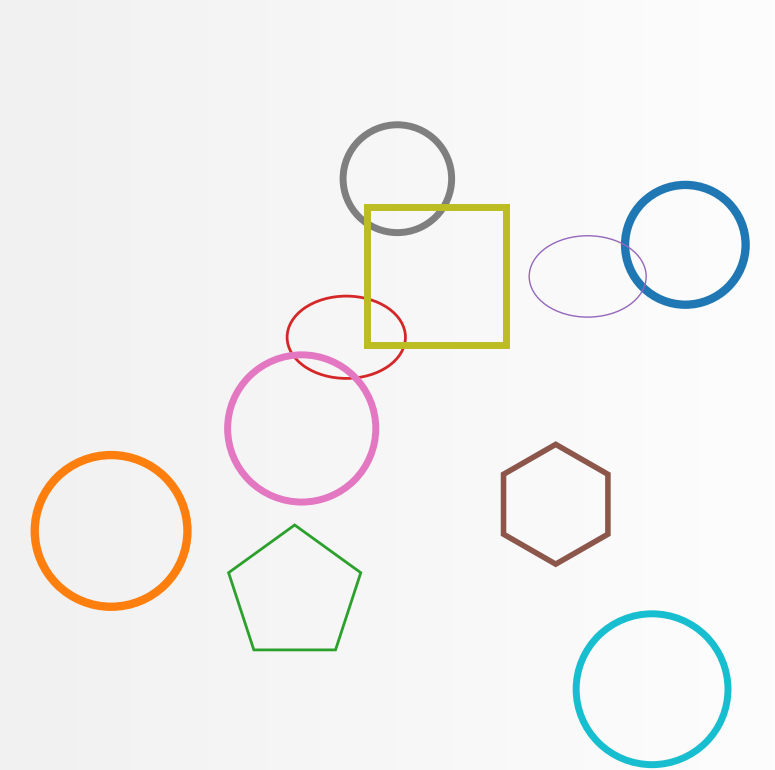[{"shape": "circle", "thickness": 3, "radius": 0.39, "center": [0.884, 0.682]}, {"shape": "circle", "thickness": 3, "radius": 0.49, "center": [0.143, 0.311]}, {"shape": "pentagon", "thickness": 1, "radius": 0.45, "center": [0.38, 0.229]}, {"shape": "oval", "thickness": 1, "radius": 0.38, "center": [0.447, 0.562]}, {"shape": "oval", "thickness": 0.5, "radius": 0.38, "center": [0.758, 0.641]}, {"shape": "hexagon", "thickness": 2, "radius": 0.39, "center": [0.717, 0.345]}, {"shape": "circle", "thickness": 2.5, "radius": 0.48, "center": [0.389, 0.444]}, {"shape": "circle", "thickness": 2.5, "radius": 0.35, "center": [0.513, 0.768]}, {"shape": "square", "thickness": 2.5, "radius": 0.45, "center": [0.564, 0.642]}, {"shape": "circle", "thickness": 2.5, "radius": 0.49, "center": [0.841, 0.105]}]